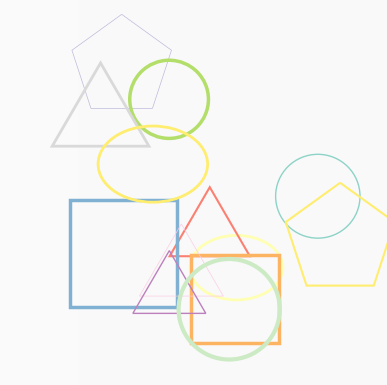[{"shape": "circle", "thickness": 1, "radius": 0.54, "center": [0.82, 0.49]}, {"shape": "oval", "thickness": 2, "radius": 0.6, "center": [0.61, 0.305]}, {"shape": "pentagon", "thickness": 0.5, "radius": 0.68, "center": [0.314, 0.828]}, {"shape": "triangle", "thickness": 1.5, "radius": 0.6, "center": [0.541, 0.394]}, {"shape": "square", "thickness": 2.5, "radius": 0.69, "center": [0.319, 0.343]}, {"shape": "square", "thickness": 2.5, "radius": 0.57, "center": [0.606, 0.223]}, {"shape": "circle", "thickness": 2.5, "radius": 0.51, "center": [0.436, 0.742]}, {"shape": "triangle", "thickness": 0.5, "radius": 0.62, "center": [0.468, 0.293]}, {"shape": "triangle", "thickness": 2, "radius": 0.72, "center": [0.26, 0.692]}, {"shape": "triangle", "thickness": 1, "radius": 0.54, "center": [0.437, 0.24]}, {"shape": "circle", "thickness": 3, "radius": 0.65, "center": [0.591, 0.197]}, {"shape": "oval", "thickness": 2, "radius": 0.71, "center": [0.394, 0.574]}, {"shape": "pentagon", "thickness": 1.5, "radius": 0.74, "center": [0.878, 0.378]}]